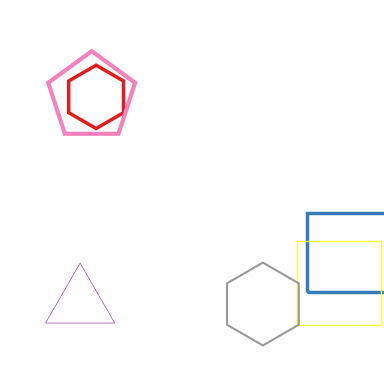[{"shape": "hexagon", "thickness": 2.5, "radius": 0.41, "center": [0.25, 0.748]}, {"shape": "square", "thickness": 2.5, "radius": 0.51, "center": [0.9, 0.345]}, {"shape": "triangle", "thickness": 0.5, "radius": 0.52, "center": [0.208, 0.213]}, {"shape": "square", "thickness": 1, "radius": 0.55, "center": [0.88, 0.265]}, {"shape": "pentagon", "thickness": 3, "radius": 0.59, "center": [0.238, 0.748]}, {"shape": "hexagon", "thickness": 1.5, "radius": 0.54, "center": [0.683, 0.21]}]